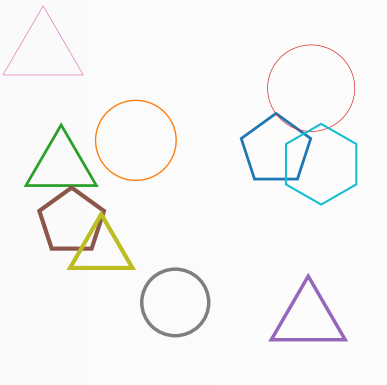[{"shape": "pentagon", "thickness": 2, "radius": 0.47, "center": [0.712, 0.611]}, {"shape": "circle", "thickness": 1, "radius": 0.52, "center": [0.351, 0.635]}, {"shape": "triangle", "thickness": 2, "radius": 0.52, "center": [0.158, 0.57]}, {"shape": "circle", "thickness": 0.5, "radius": 0.56, "center": [0.803, 0.771]}, {"shape": "triangle", "thickness": 2.5, "radius": 0.55, "center": [0.795, 0.173]}, {"shape": "pentagon", "thickness": 3, "radius": 0.44, "center": [0.185, 0.425]}, {"shape": "triangle", "thickness": 0.5, "radius": 0.6, "center": [0.111, 0.865]}, {"shape": "circle", "thickness": 2.5, "radius": 0.43, "center": [0.452, 0.214]}, {"shape": "triangle", "thickness": 3, "radius": 0.46, "center": [0.261, 0.351]}, {"shape": "hexagon", "thickness": 1.5, "radius": 0.52, "center": [0.829, 0.573]}]